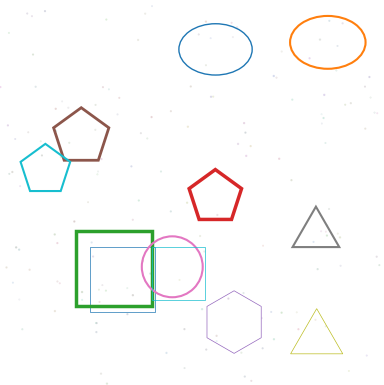[{"shape": "oval", "thickness": 1, "radius": 0.48, "center": [0.56, 0.872]}, {"shape": "square", "thickness": 0.5, "radius": 0.42, "center": [0.318, 0.274]}, {"shape": "oval", "thickness": 1.5, "radius": 0.49, "center": [0.851, 0.89]}, {"shape": "square", "thickness": 2.5, "radius": 0.49, "center": [0.296, 0.303]}, {"shape": "pentagon", "thickness": 2.5, "radius": 0.36, "center": [0.559, 0.488]}, {"shape": "hexagon", "thickness": 0.5, "radius": 0.41, "center": [0.608, 0.163]}, {"shape": "pentagon", "thickness": 2, "radius": 0.38, "center": [0.211, 0.645]}, {"shape": "circle", "thickness": 1.5, "radius": 0.4, "center": [0.447, 0.307]}, {"shape": "triangle", "thickness": 1.5, "radius": 0.35, "center": [0.821, 0.393]}, {"shape": "triangle", "thickness": 0.5, "radius": 0.39, "center": [0.823, 0.12]}, {"shape": "square", "thickness": 0.5, "radius": 0.34, "center": [0.463, 0.289]}, {"shape": "pentagon", "thickness": 1.5, "radius": 0.34, "center": [0.118, 0.559]}]